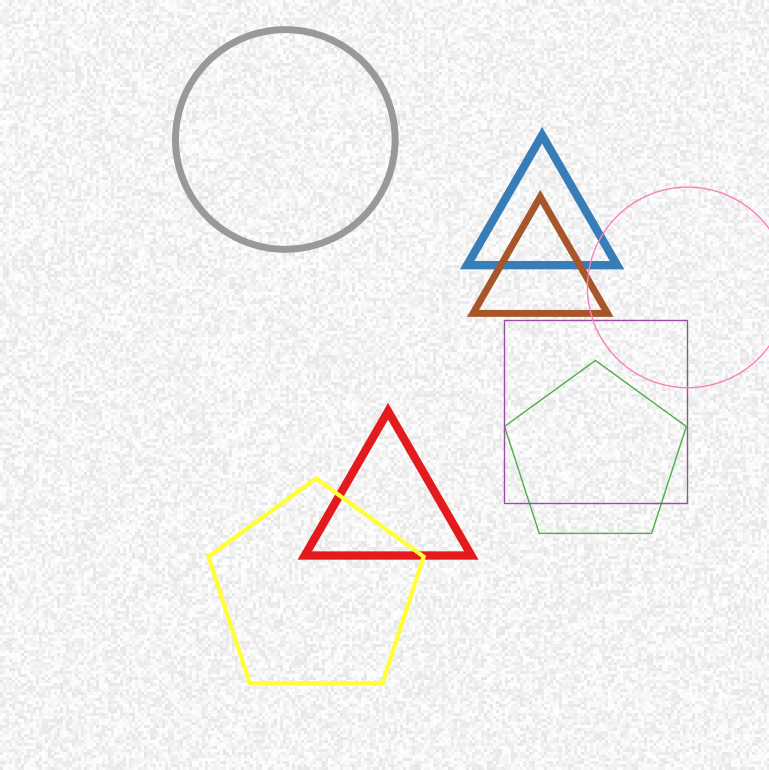[{"shape": "triangle", "thickness": 3, "radius": 0.62, "center": [0.504, 0.341]}, {"shape": "triangle", "thickness": 3, "radius": 0.56, "center": [0.704, 0.712]}, {"shape": "pentagon", "thickness": 0.5, "radius": 0.62, "center": [0.773, 0.408]}, {"shape": "square", "thickness": 0.5, "radius": 0.59, "center": [0.773, 0.466]}, {"shape": "pentagon", "thickness": 1.5, "radius": 0.73, "center": [0.41, 0.232]}, {"shape": "triangle", "thickness": 2.5, "radius": 0.5, "center": [0.702, 0.643]}, {"shape": "circle", "thickness": 0.5, "radius": 0.65, "center": [0.893, 0.627]}, {"shape": "circle", "thickness": 2.5, "radius": 0.71, "center": [0.371, 0.819]}]